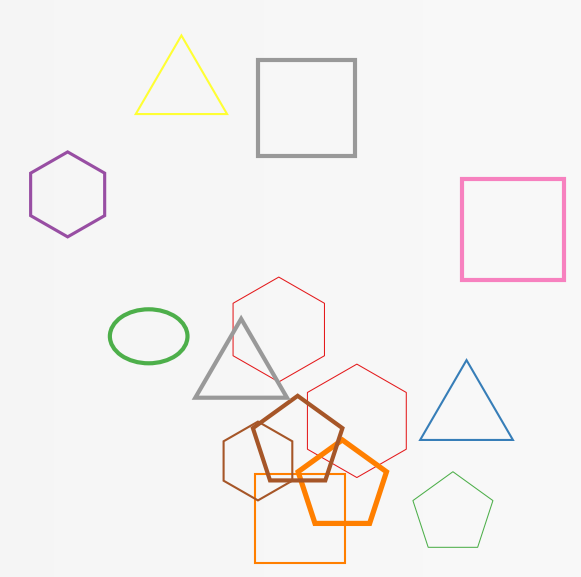[{"shape": "hexagon", "thickness": 0.5, "radius": 0.49, "center": [0.614, 0.27]}, {"shape": "hexagon", "thickness": 0.5, "radius": 0.45, "center": [0.48, 0.429]}, {"shape": "triangle", "thickness": 1, "radius": 0.46, "center": [0.803, 0.283]}, {"shape": "pentagon", "thickness": 0.5, "radius": 0.36, "center": [0.779, 0.11]}, {"shape": "oval", "thickness": 2, "radius": 0.33, "center": [0.256, 0.417]}, {"shape": "hexagon", "thickness": 1.5, "radius": 0.37, "center": [0.116, 0.663]}, {"shape": "pentagon", "thickness": 2.5, "radius": 0.4, "center": [0.589, 0.157]}, {"shape": "square", "thickness": 1, "radius": 0.39, "center": [0.516, 0.102]}, {"shape": "triangle", "thickness": 1, "radius": 0.45, "center": [0.312, 0.847]}, {"shape": "pentagon", "thickness": 2, "radius": 0.4, "center": [0.512, 0.233]}, {"shape": "hexagon", "thickness": 1, "radius": 0.34, "center": [0.444, 0.201]}, {"shape": "square", "thickness": 2, "radius": 0.44, "center": [0.883, 0.602]}, {"shape": "square", "thickness": 2, "radius": 0.42, "center": [0.527, 0.812]}, {"shape": "triangle", "thickness": 2, "radius": 0.46, "center": [0.415, 0.356]}]